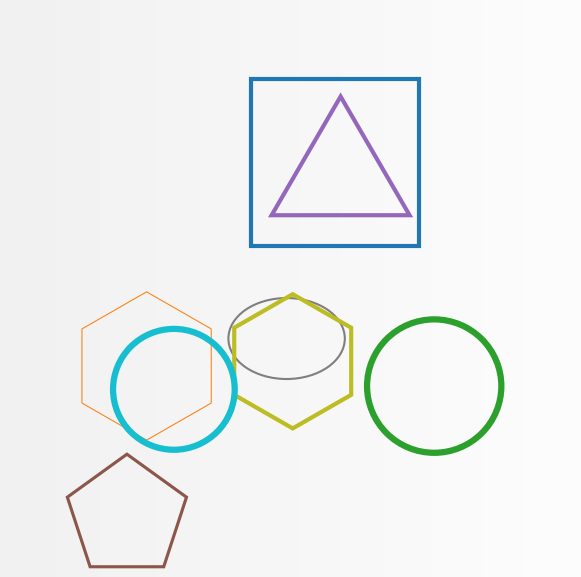[{"shape": "square", "thickness": 2, "radius": 0.72, "center": [0.576, 0.718]}, {"shape": "hexagon", "thickness": 0.5, "radius": 0.64, "center": [0.252, 0.365]}, {"shape": "circle", "thickness": 3, "radius": 0.58, "center": [0.747, 0.331]}, {"shape": "triangle", "thickness": 2, "radius": 0.69, "center": [0.586, 0.695]}, {"shape": "pentagon", "thickness": 1.5, "radius": 0.54, "center": [0.218, 0.105]}, {"shape": "oval", "thickness": 1, "radius": 0.5, "center": [0.493, 0.413]}, {"shape": "hexagon", "thickness": 2, "radius": 0.58, "center": [0.504, 0.374]}, {"shape": "circle", "thickness": 3, "radius": 0.52, "center": [0.299, 0.325]}]